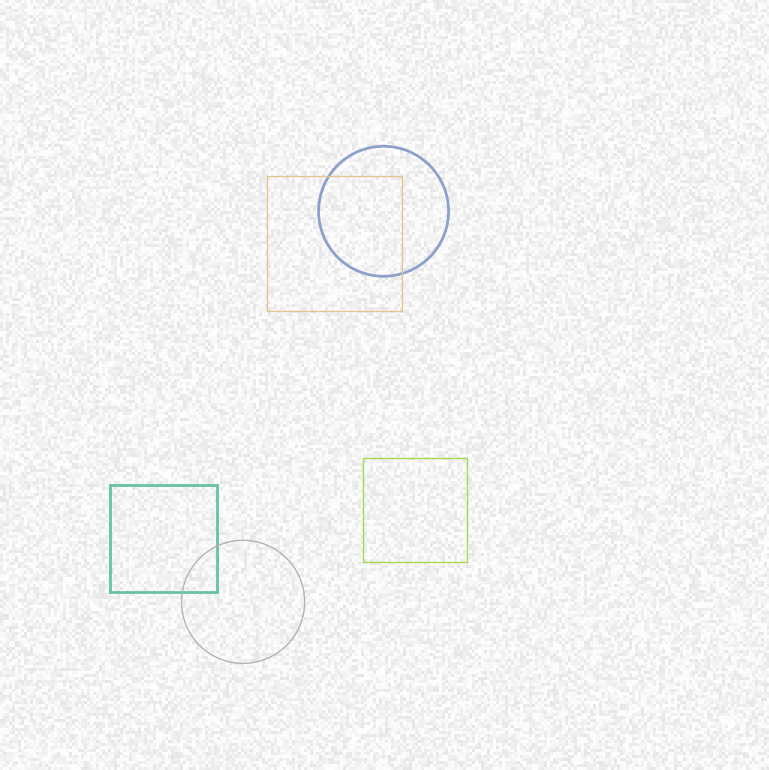[{"shape": "square", "thickness": 1, "radius": 0.35, "center": [0.212, 0.301]}, {"shape": "circle", "thickness": 1, "radius": 0.42, "center": [0.498, 0.726]}, {"shape": "square", "thickness": 0.5, "radius": 0.34, "center": [0.539, 0.337]}, {"shape": "square", "thickness": 0.5, "radius": 0.44, "center": [0.435, 0.684]}, {"shape": "circle", "thickness": 0.5, "radius": 0.4, "center": [0.316, 0.218]}]